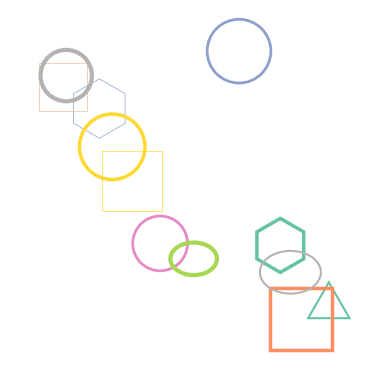[{"shape": "triangle", "thickness": 1.5, "radius": 0.31, "center": [0.854, 0.205]}, {"shape": "hexagon", "thickness": 2.5, "radius": 0.35, "center": [0.728, 0.363]}, {"shape": "square", "thickness": 2.5, "radius": 0.4, "center": [0.782, 0.171]}, {"shape": "hexagon", "thickness": 0.5, "radius": 0.39, "center": [0.258, 0.718]}, {"shape": "circle", "thickness": 2, "radius": 0.41, "center": [0.621, 0.867]}, {"shape": "circle", "thickness": 2, "radius": 0.36, "center": [0.416, 0.368]}, {"shape": "oval", "thickness": 3, "radius": 0.3, "center": [0.503, 0.328]}, {"shape": "square", "thickness": 0.5, "radius": 0.39, "center": [0.344, 0.529]}, {"shape": "circle", "thickness": 2.5, "radius": 0.43, "center": [0.291, 0.619]}, {"shape": "square", "thickness": 0.5, "radius": 0.31, "center": [0.163, 0.775]}, {"shape": "oval", "thickness": 1.5, "radius": 0.4, "center": [0.754, 0.293]}, {"shape": "circle", "thickness": 3, "radius": 0.33, "center": [0.172, 0.804]}]